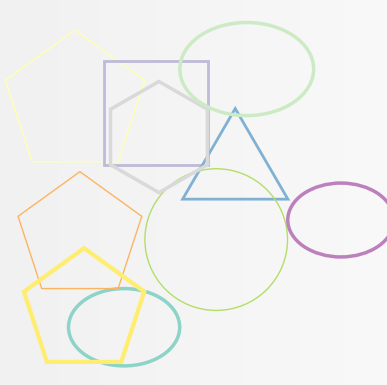[{"shape": "oval", "thickness": 2.5, "radius": 0.72, "center": [0.32, 0.15]}, {"shape": "pentagon", "thickness": 1, "radius": 0.95, "center": [0.194, 0.733]}, {"shape": "square", "thickness": 2, "radius": 0.68, "center": [0.403, 0.707]}, {"shape": "triangle", "thickness": 2, "radius": 0.78, "center": [0.607, 0.561]}, {"shape": "pentagon", "thickness": 1, "radius": 0.84, "center": [0.206, 0.386]}, {"shape": "circle", "thickness": 1, "radius": 0.92, "center": [0.558, 0.378]}, {"shape": "hexagon", "thickness": 2.5, "radius": 0.72, "center": [0.41, 0.644]}, {"shape": "oval", "thickness": 2.5, "radius": 0.69, "center": [0.88, 0.429]}, {"shape": "oval", "thickness": 2.5, "radius": 0.86, "center": [0.637, 0.821]}, {"shape": "pentagon", "thickness": 3, "radius": 0.82, "center": [0.217, 0.192]}]